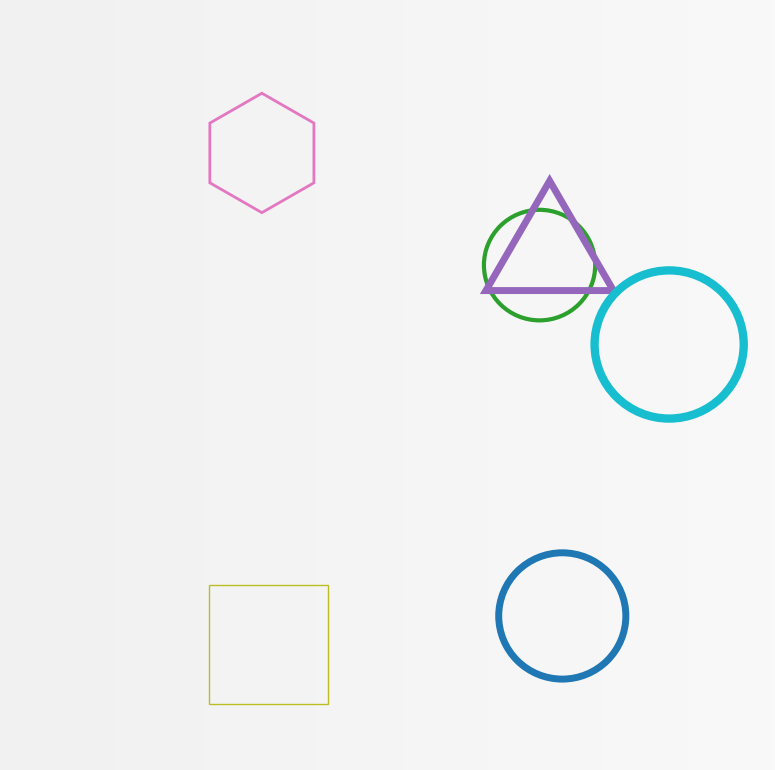[{"shape": "circle", "thickness": 2.5, "radius": 0.41, "center": [0.726, 0.2]}, {"shape": "circle", "thickness": 1.5, "radius": 0.36, "center": [0.696, 0.656]}, {"shape": "triangle", "thickness": 2.5, "radius": 0.47, "center": [0.709, 0.67]}, {"shape": "hexagon", "thickness": 1, "radius": 0.39, "center": [0.338, 0.801]}, {"shape": "square", "thickness": 0.5, "radius": 0.39, "center": [0.346, 0.163]}, {"shape": "circle", "thickness": 3, "radius": 0.48, "center": [0.863, 0.553]}]